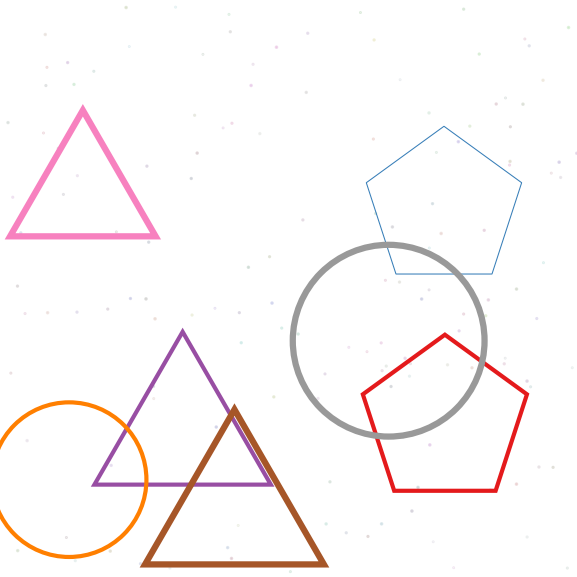[{"shape": "pentagon", "thickness": 2, "radius": 0.75, "center": [0.77, 0.27]}, {"shape": "pentagon", "thickness": 0.5, "radius": 0.71, "center": [0.769, 0.639]}, {"shape": "triangle", "thickness": 2, "radius": 0.88, "center": [0.316, 0.248]}, {"shape": "circle", "thickness": 2, "radius": 0.67, "center": [0.12, 0.169]}, {"shape": "triangle", "thickness": 3, "radius": 0.89, "center": [0.406, 0.111]}, {"shape": "triangle", "thickness": 3, "radius": 0.73, "center": [0.143, 0.663]}, {"shape": "circle", "thickness": 3, "radius": 0.83, "center": [0.673, 0.409]}]